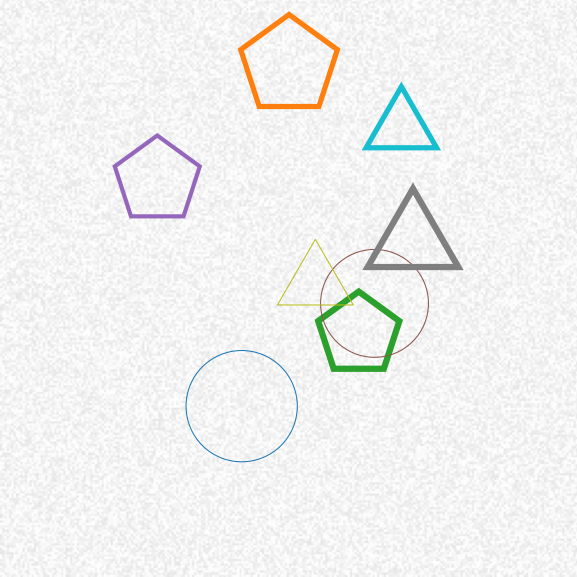[{"shape": "circle", "thickness": 0.5, "radius": 0.48, "center": [0.419, 0.296]}, {"shape": "pentagon", "thickness": 2.5, "radius": 0.44, "center": [0.501, 0.886]}, {"shape": "pentagon", "thickness": 3, "radius": 0.37, "center": [0.621, 0.42]}, {"shape": "pentagon", "thickness": 2, "radius": 0.39, "center": [0.272, 0.687]}, {"shape": "circle", "thickness": 0.5, "radius": 0.47, "center": [0.649, 0.474]}, {"shape": "triangle", "thickness": 3, "radius": 0.45, "center": [0.715, 0.582]}, {"shape": "triangle", "thickness": 0.5, "radius": 0.38, "center": [0.546, 0.509]}, {"shape": "triangle", "thickness": 2.5, "radius": 0.35, "center": [0.695, 0.779]}]